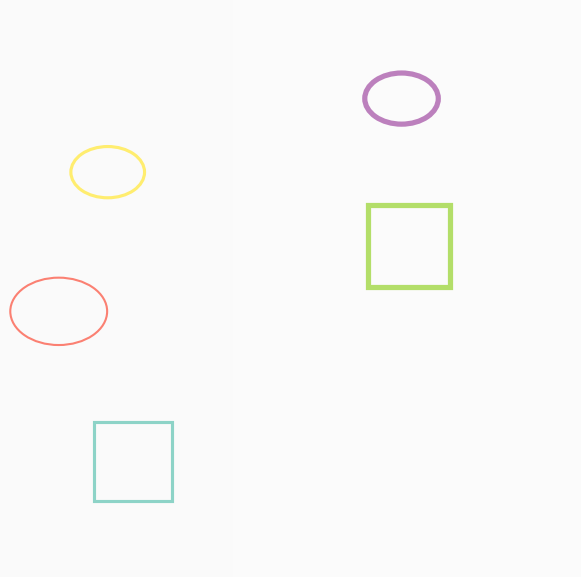[{"shape": "square", "thickness": 1.5, "radius": 0.34, "center": [0.229, 0.2]}, {"shape": "oval", "thickness": 1, "radius": 0.42, "center": [0.101, 0.46]}, {"shape": "square", "thickness": 2.5, "radius": 0.35, "center": [0.703, 0.573]}, {"shape": "oval", "thickness": 2.5, "radius": 0.32, "center": [0.691, 0.828]}, {"shape": "oval", "thickness": 1.5, "radius": 0.32, "center": [0.185, 0.701]}]